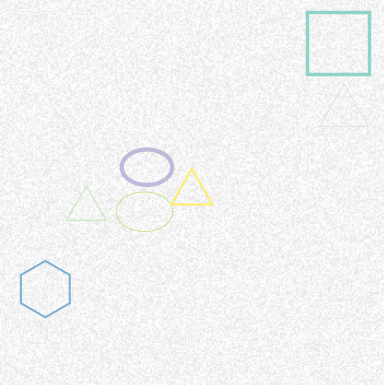[{"shape": "square", "thickness": 2.5, "radius": 0.4, "center": [0.878, 0.89]}, {"shape": "oval", "thickness": 3, "radius": 0.33, "center": [0.382, 0.566]}, {"shape": "hexagon", "thickness": 1.5, "radius": 0.37, "center": [0.118, 0.249]}, {"shape": "oval", "thickness": 0.5, "radius": 0.37, "center": [0.375, 0.45]}, {"shape": "triangle", "thickness": 0.5, "radius": 0.37, "center": [0.894, 0.708]}, {"shape": "triangle", "thickness": 1, "radius": 0.3, "center": [0.224, 0.457]}, {"shape": "triangle", "thickness": 1.5, "radius": 0.31, "center": [0.499, 0.5]}]